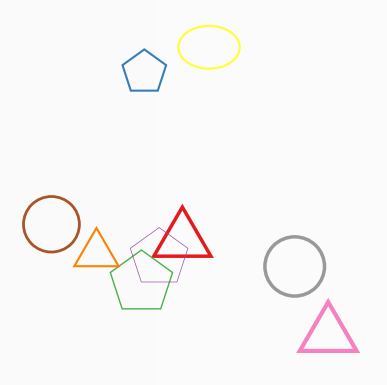[{"shape": "triangle", "thickness": 2.5, "radius": 0.43, "center": [0.471, 0.377]}, {"shape": "pentagon", "thickness": 1.5, "radius": 0.3, "center": [0.372, 0.812]}, {"shape": "pentagon", "thickness": 1, "radius": 0.42, "center": [0.365, 0.266]}, {"shape": "pentagon", "thickness": 0.5, "radius": 0.39, "center": [0.411, 0.331]}, {"shape": "triangle", "thickness": 1.5, "radius": 0.33, "center": [0.249, 0.342]}, {"shape": "oval", "thickness": 1.5, "radius": 0.4, "center": [0.539, 0.877]}, {"shape": "circle", "thickness": 2, "radius": 0.36, "center": [0.133, 0.417]}, {"shape": "triangle", "thickness": 3, "radius": 0.42, "center": [0.847, 0.131]}, {"shape": "circle", "thickness": 2.5, "radius": 0.38, "center": [0.761, 0.308]}]